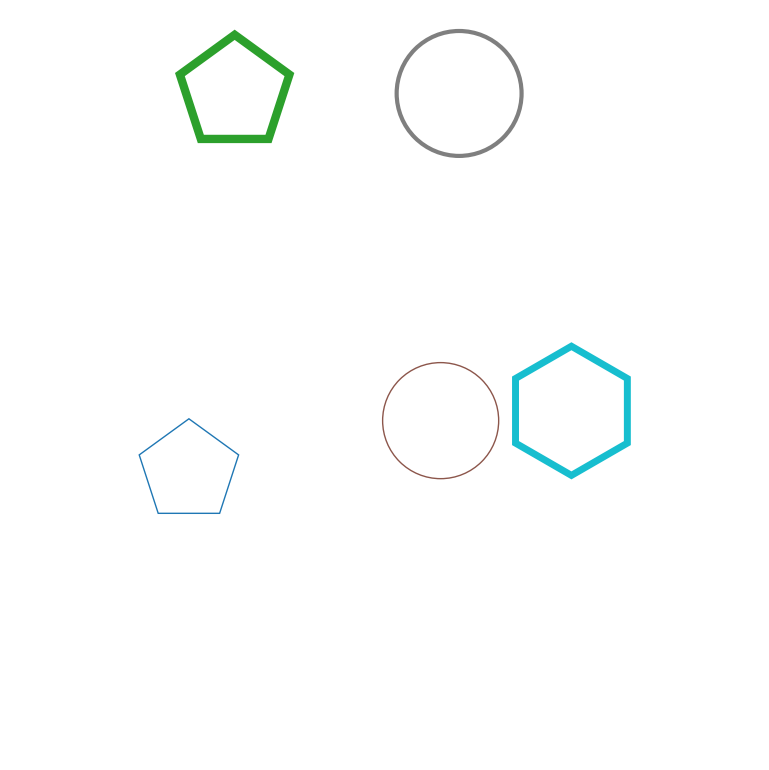[{"shape": "pentagon", "thickness": 0.5, "radius": 0.34, "center": [0.245, 0.388]}, {"shape": "pentagon", "thickness": 3, "radius": 0.37, "center": [0.305, 0.88]}, {"shape": "circle", "thickness": 0.5, "radius": 0.38, "center": [0.572, 0.454]}, {"shape": "circle", "thickness": 1.5, "radius": 0.41, "center": [0.596, 0.879]}, {"shape": "hexagon", "thickness": 2.5, "radius": 0.42, "center": [0.742, 0.466]}]